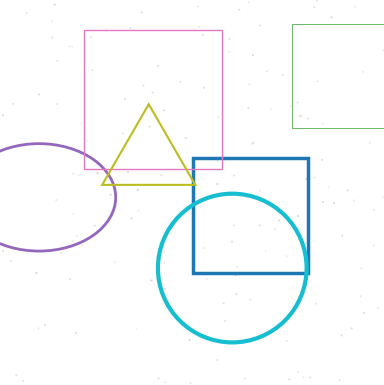[{"shape": "square", "thickness": 2.5, "radius": 0.74, "center": [0.651, 0.44]}, {"shape": "square", "thickness": 0.5, "radius": 0.68, "center": [0.894, 0.802]}, {"shape": "oval", "thickness": 2, "radius": 1.0, "center": [0.101, 0.487]}, {"shape": "square", "thickness": 1, "radius": 0.9, "center": [0.397, 0.741]}, {"shape": "triangle", "thickness": 1.5, "radius": 0.7, "center": [0.386, 0.59]}, {"shape": "circle", "thickness": 3, "radius": 0.97, "center": [0.603, 0.304]}]